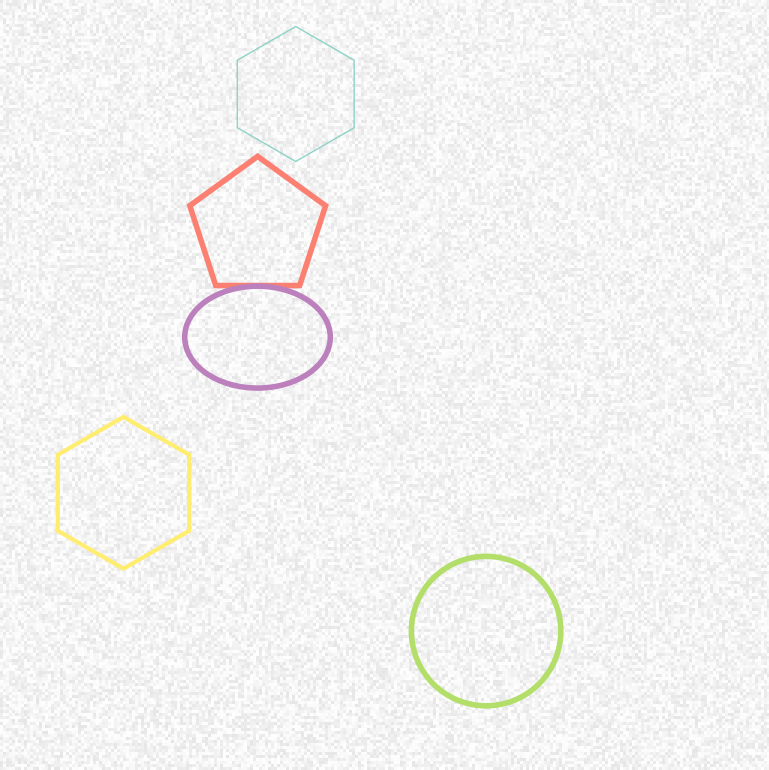[{"shape": "hexagon", "thickness": 0.5, "radius": 0.44, "center": [0.384, 0.878]}, {"shape": "pentagon", "thickness": 2, "radius": 0.46, "center": [0.335, 0.704]}, {"shape": "circle", "thickness": 2, "radius": 0.49, "center": [0.631, 0.18]}, {"shape": "oval", "thickness": 2, "radius": 0.47, "center": [0.334, 0.562]}, {"shape": "hexagon", "thickness": 1.5, "radius": 0.49, "center": [0.16, 0.36]}]